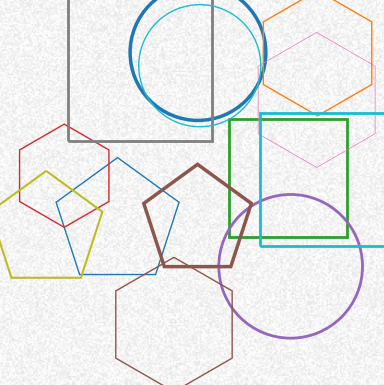[{"shape": "pentagon", "thickness": 1, "radius": 0.84, "center": [0.305, 0.423]}, {"shape": "circle", "thickness": 2.5, "radius": 0.88, "center": [0.514, 0.863]}, {"shape": "hexagon", "thickness": 1, "radius": 0.81, "center": [0.825, 0.862]}, {"shape": "square", "thickness": 2, "radius": 0.77, "center": [0.749, 0.538]}, {"shape": "hexagon", "thickness": 1, "radius": 0.67, "center": [0.167, 0.544]}, {"shape": "circle", "thickness": 2, "radius": 0.93, "center": [0.755, 0.308]}, {"shape": "hexagon", "thickness": 1, "radius": 0.87, "center": [0.452, 0.157]}, {"shape": "pentagon", "thickness": 2.5, "radius": 0.73, "center": [0.513, 0.426]}, {"shape": "hexagon", "thickness": 0.5, "radius": 0.88, "center": [0.822, 0.74]}, {"shape": "square", "thickness": 2, "radius": 0.94, "center": [0.363, 0.822]}, {"shape": "pentagon", "thickness": 1.5, "radius": 0.77, "center": [0.12, 0.403]}, {"shape": "square", "thickness": 2, "radius": 0.87, "center": [0.85, 0.534]}, {"shape": "circle", "thickness": 1, "radius": 0.79, "center": [0.519, 0.829]}]